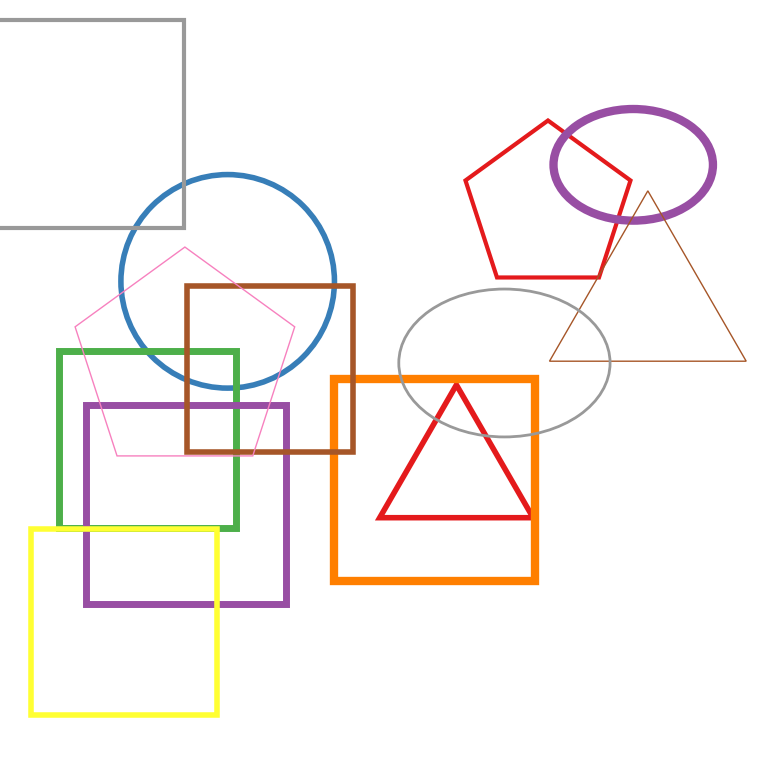[{"shape": "triangle", "thickness": 2, "radius": 0.58, "center": [0.593, 0.385]}, {"shape": "pentagon", "thickness": 1.5, "radius": 0.56, "center": [0.712, 0.731]}, {"shape": "circle", "thickness": 2, "radius": 0.69, "center": [0.296, 0.635]}, {"shape": "square", "thickness": 2.5, "radius": 0.57, "center": [0.192, 0.429]}, {"shape": "square", "thickness": 2.5, "radius": 0.65, "center": [0.242, 0.345]}, {"shape": "oval", "thickness": 3, "radius": 0.52, "center": [0.822, 0.786]}, {"shape": "square", "thickness": 3, "radius": 0.65, "center": [0.564, 0.377]}, {"shape": "square", "thickness": 2, "radius": 0.6, "center": [0.161, 0.192]}, {"shape": "triangle", "thickness": 0.5, "radius": 0.74, "center": [0.841, 0.605]}, {"shape": "square", "thickness": 2, "radius": 0.54, "center": [0.351, 0.521]}, {"shape": "pentagon", "thickness": 0.5, "radius": 0.75, "center": [0.24, 0.529]}, {"shape": "square", "thickness": 1.5, "radius": 0.67, "center": [0.104, 0.839]}, {"shape": "oval", "thickness": 1, "radius": 0.69, "center": [0.655, 0.529]}]